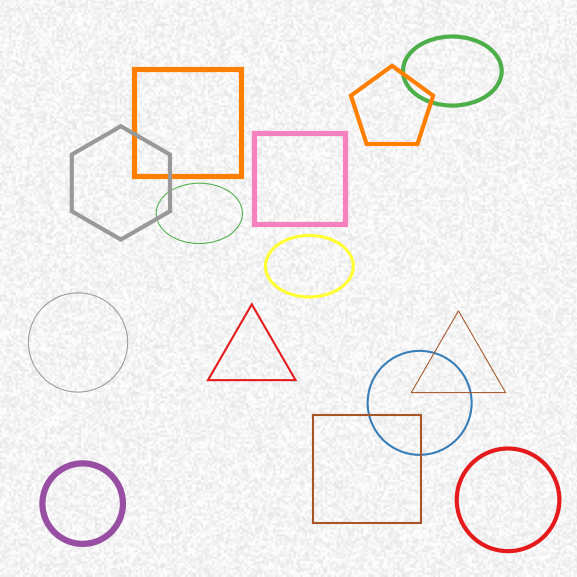[{"shape": "circle", "thickness": 2, "radius": 0.44, "center": [0.88, 0.134]}, {"shape": "triangle", "thickness": 1, "radius": 0.44, "center": [0.436, 0.385]}, {"shape": "circle", "thickness": 1, "radius": 0.45, "center": [0.727, 0.302]}, {"shape": "oval", "thickness": 2, "radius": 0.43, "center": [0.783, 0.876]}, {"shape": "oval", "thickness": 0.5, "radius": 0.37, "center": [0.345, 0.63]}, {"shape": "circle", "thickness": 3, "radius": 0.35, "center": [0.143, 0.127]}, {"shape": "pentagon", "thickness": 2, "radius": 0.37, "center": [0.679, 0.81]}, {"shape": "square", "thickness": 2.5, "radius": 0.46, "center": [0.324, 0.787]}, {"shape": "oval", "thickness": 1.5, "radius": 0.38, "center": [0.536, 0.538]}, {"shape": "square", "thickness": 1, "radius": 0.47, "center": [0.636, 0.187]}, {"shape": "triangle", "thickness": 0.5, "radius": 0.47, "center": [0.794, 0.366]}, {"shape": "square", "thickness": 2.5, "radius": 0.4, "center": [0.519, 0.69]}, {"shape": "hexagon", "thickness": 2, "radius": 0.49, "center": [0.209, 0.682]}, {"shape": "circle", "thickness": 0.5, "radius": 0.43, "center": [0.135, 0.406]}]